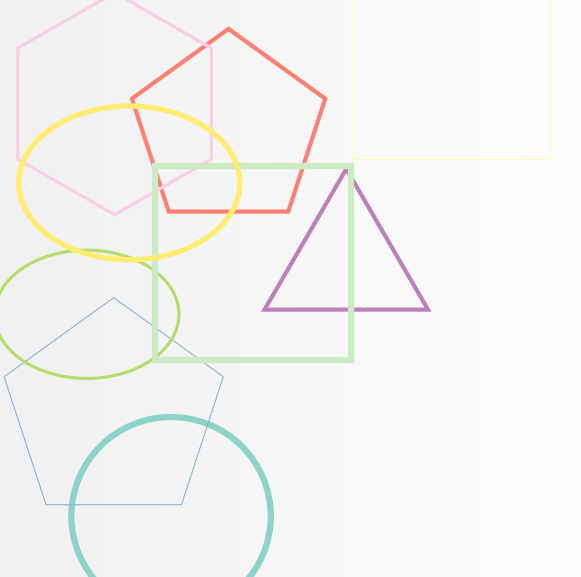[{"shape": "circle", "thickness": 3, "radius": 0.86, "center": [0.294, 0.106]}, {"shape": "square", "thickness": 0.5, "radius": 0.85, "center": [0.776, 0.893]}, {"shape": "pentagon", "thickness": 2, "radius": 0.87, "center": [0.393, 0.774]}, {"shape": "pentagon", "thickness": 0.5, "radius": 0.99, "center": [0.196, 0.285]}, {"shape": "oval", "thickness": 1.5, "radius": 0.79, "center": [0.149, 0.455]}, {"shape": "hexagon", "thickness": 1.5, "radius": 0.96, "center": [0.197, 0.82]}, {"shape": "triangle", "thickness": 2, "radius": 0.81, "center": [0.596, 0.544]}, {"shape": "square", "thickness": 3, "radius": 0.84, "center": [0.435, 0.544]}, {"shape": "oval", "thickness": 2.5, "radius": 0.95, "center": [0.222, 0.682]}]